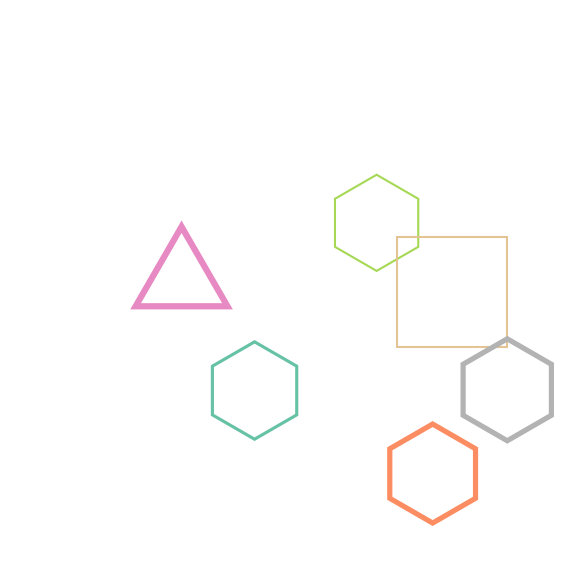[{"shape": "hexagon", "thickness": 1.5, "radius": 0.42, "center": [0.441, 0.323]}, {"shape": "hexagon", "thickness": 2.5, "radius": 0.43, "center": [0.749, 0.179]}, {"shape": "triangle", "thickness": 3, "radius": 0.46, "center": [0.314, 0.515]}, {"shape": "hexagon", "thickness": 1, "radius": 0.42, "center": [0.652, 0.613]}, {"shape": "square", "thickness": 1, "radius": 0.47, "center": [0.783, 0.493]}, {"shape": "hexagon", "thickness": 2.5, "radius": 0.44, "center": [0.878, 0.324]}]